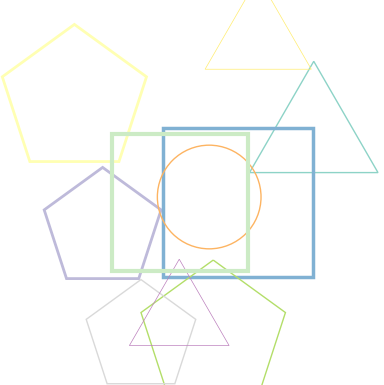[{"shape": "triangle", "thickness": 1, "radius": 0.96, "center": [0.815, 0.648]}, {"shape": "pentagon", "thickness": 2, "radius": 0.98, "center": [0.193, 0.74]}, {"shape": "pentagon", "thickness": 2, "radius": 0.8, "center": [0.267, 0.406]}, {"shape": "square", "thickness": 2.5, "radius": 0.97, "center": [0.618, 0.474]}, {"shape": "circle", "thickness": 1, "radius": 0.67, "center": [0.543, 0.488]}, {"shape": "pentagon", "thickness": 1, "radius": 0.99, "center": [0.554, 0.127]}, {"shape": "pentagon", "thickness": 1, "radius": 0.75, "center": [0.366, 0.124]}, {"shape": "triangle", "thickness": 0.5, "radius": 0.75, "center": [0.466, 0.177]}, {"shape": "square", "thickness": 3, "radius": 0.89, "center": [0.468, 0.474]}, {"shape": "triangle", "thickness": 0.5, "radius": 0.8, "center": [0.671, 0.9]}]